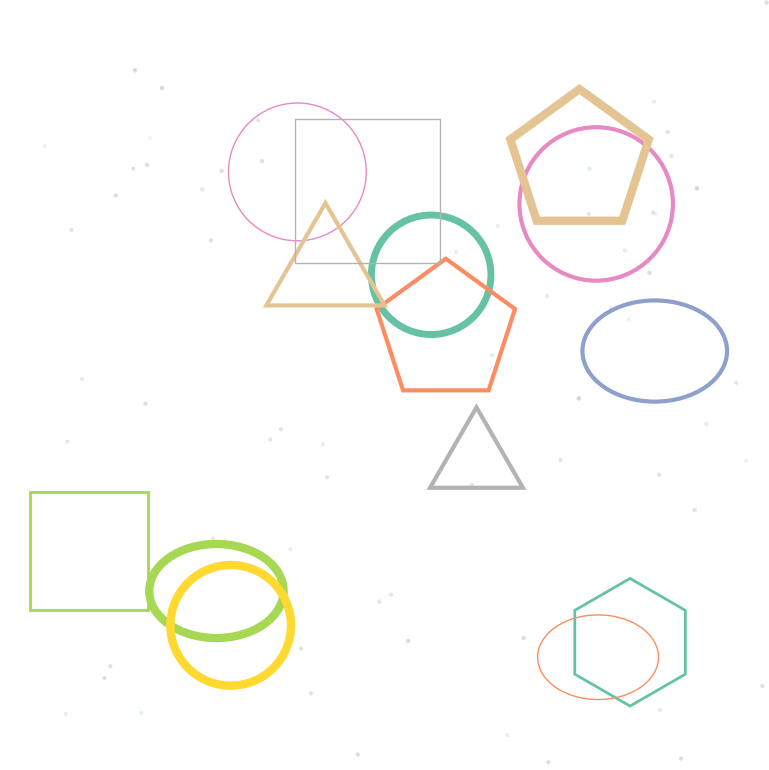[{"shape": "circle", "thickness": 2.5, "radius": 0.39, "center": [0.56, 0.643]}, {"shape": "hexagon", "thickness": 1, "radius": 0.41, "center": [0.818, 0.166]}, {"shape": "pentagon", "thickness": 1.5, "radius": 0.47, "center": [0.579, 0.57]}, {"shape": "oval", "thickness": 0.5, "radius": 0.39, "center": [0.777, 0.146]}, {"shape": "oval", "thickness": 1.5, "radius": 0.47, "center": [0.85, 0.544]}, {"shape": "circle", "thickness": 1.5, "radius": 0.5, "center": [0.774, 0.735]}, {"shape": "circle", "thickness": 0.5, "radius": 0.45, "center": [0.386, 0.777]}, {"shape": "oval", "thickness": 3, "radius": 0.44, "center": [0.281, 0.232]}, {"shape": "square", "thickness": 1, "radius": 0.39, "center": [0.116, 0.284]}, {"shape": "circle", "thickness": 3, "radius": 0.39, "center": [0.3, 0.188]}, {"shape": "triangle", "thickness": 1.5, "radius": 0.44, "center": [0.423, 0.648]}, {"shape": "pentagon", "thickness": 3, "radius": 0.47, "center": [0.753, 0.79]}, {"shape": "triangle", "thickness": 1.5, "radius": 0.35, "center": [0.619, 0.401]}, {"shape": "square", "thickness": 0.5, "radius": 0.47, "center": [0.477, 0.752]}]